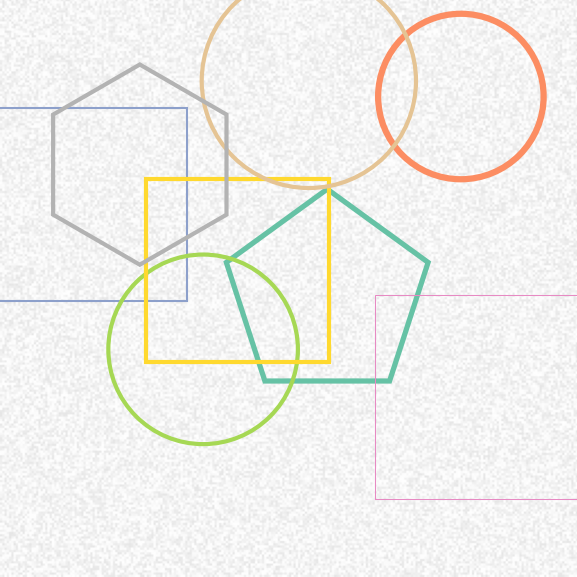[{"shape": "pentagon", "thickness": 2.5, "radius": 0.92, "center": [0.567, 0.488]}, {"shape": "circle", "thickness": 3, "radius": 0.72, "center": [0.798, 0.832]}, {"shape": "square", "thickness": 1, "radius": 0.83, "center": [0.157, 0.645]}, {"shape": "square", "thickness": 0.5, "radius": 0.89, "center": [0.827, 0.312]}, {"shape": "circle", "thickness": 2, "radius": 0.82, "center": [0.352, 0.394]}, {"shape": "square", "thickness": 2, "radius": 0.79, "center": [0.412, 0.531]}, {"shape": "circle", "thickness": 2, "radius": 0.93, "center": [0.535, 0.859]}, {"shape": "hexagon", "thickness": 2, "radius": 0.87, "center": [0.242, 0.714]}]